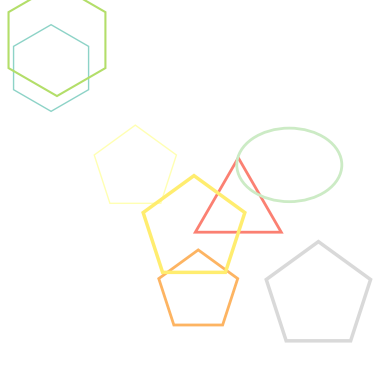[{"shape": "hexagon", "thickness": 1, "radius": 0.56, "center": [0.133, 0.823]}, {"shape": "pentagon", "thickness": 1, "radius": 0.56, "center": [0.351, 0.563]}, {"shape": "triangle", "thickness": 2, "radius": 0.64, "center": [0.619, 0.461]}, {"shape": "pentagon", "thickness": 2, "radius": 0.54, "center": [0.515, 0.243]}, {"shape": "hexagon", "thickness": 1.5, "radius": 0.73, "center": [0.148, 0.896]}, {"shape": "pentagon", "thickness": 2.5, "radius": 0.71, "center": [0.827, 0.23]}, {"shape": "oval", "thickness": 2, "radius": 0.68, "center": [0.751, 0.572]}, {"shape": "pentagon", "thickness": 2.5, "radius": 0.69, "center": [0.504, 0.405]}]